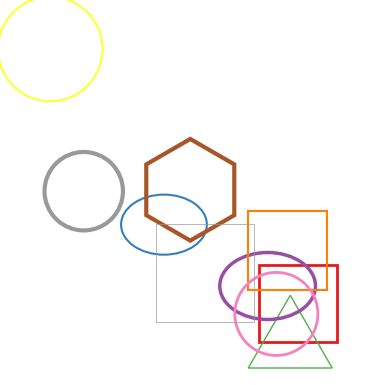[{"shape": "square", "thickness": 2, "radius": 0.5, "center": [0.774, 0.212]}, {"shape": "oval", "thickness": 1.5, "radius": 0.56, "center": [0.426, 0.417]}, {"shape": "triangle", "thickness": 1, "radius": 0.63, "center": [0.754, 0.107]}, {"shape": "oval", "thickness": 2.5, "radius": 0.62, "center": [0.695, 0.257]}, {"shape": "square", "thickness": 1.5, "radius": 0.52, "center": [0.747, 0.349]}, {"shape": "circle", "thickness": 1.5, "radius": 0.68, "center": [0.131, 0.873]}, {"shape": "hexagon", "thickness": 3, "radius": 0.66, "center": [0.494, 0.507]}, {"shape": "circle", "thickness": 2, "radius": 0.54, "center": [0.718, 0.185]}, {"shape": "square", "thickness": 0.5, "radius": 0.64, "center": [0.534, 0.291]}, {"shape": "circle", "thickness": 3, "radius": 0.51, "center": [0.217, 0.503]}]